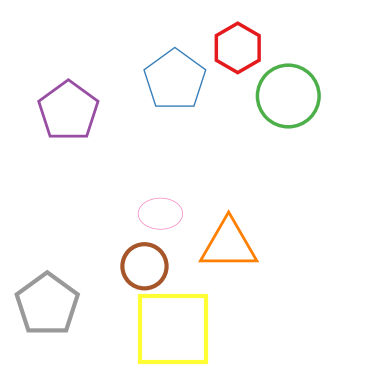[{"shape": "hexagon", "thickness": 2.5, "radius": 0.32, "center": [0.617, 0.876]}, {"shape": "pentagon", "thickness": 1, "radius": 0.42, "center": [0.454, 0.793]}, {"shape": "circle", "thickness": 2.5, "radius": 0.4, "center": [0.749, 0.751]}, {"shape": "pentagon", "thickness": 2, "radius": 0.41, "center": [0.178, 0.712]}, {"shape": "triangle", "thickness": 2, "radius": 0.42, "center": [0.594, 0.365]}, {"shape": "square", "thickness": 3, "radius": 0.43, "center": [0.449, 0.145]}, {"shape": "circle", "thickness": 3, "radius": 0.29, "center": [0.375, 0.308]}, {"shape": "oval", "thickness": 0.5, "radius": 0.29, "center": [0.417, 0.445]}, {"shape": "pentagon", "thickness": 3, "radius": 0.42, "center": [0.123, 0.209]}]